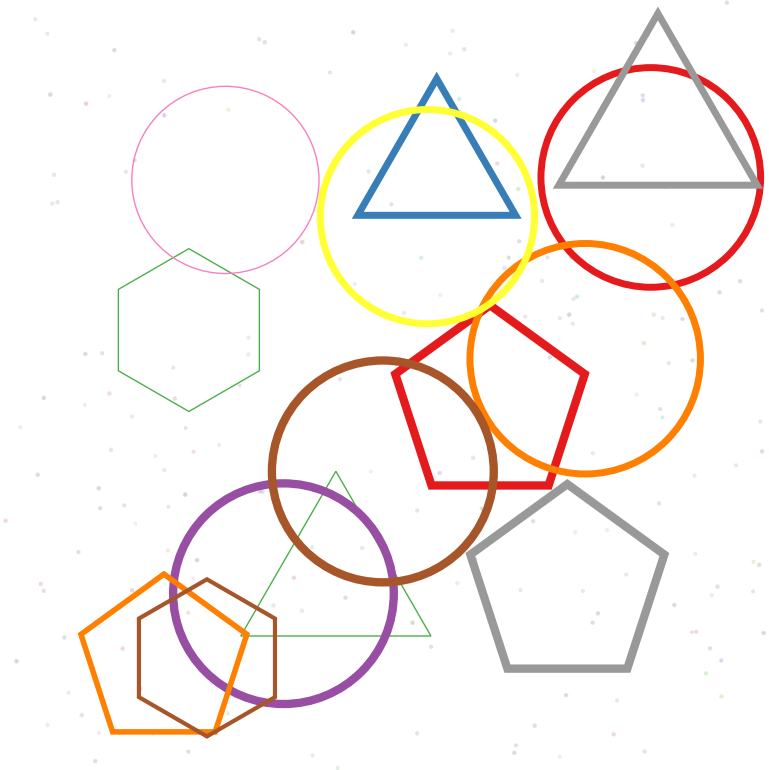[{"shape": "pentagon", "thickness": 3, "radius": 0.65, "center": [0.636, 0.474]}, {"shape": "circle", "thickness": 2.5, "radius": 0.71, "center": [0.845, 0.77]}, {"shape": "triangle", "thickness": 2.5, "radius": 0.59, "center": [0.567, 0.78]}, {"shape": "hexagon", "thickness": 0.5, "radius": 0.53, "center": [0.245, 0.571]}, {"shape": "triangle", "thickness": 0.5, "radius": 0.71, "center": [0.436, 0.245]}, {"shape": "circle", "thickness": 3, "radius": 0.72, "center": [0.368, 0.229]}, {"shape": "pentagon", "thickness": 2, "radius": 0.57, "center": [0.213, 0.141]}, {"shape": "circle", "thickness": 2.5, "radius": 0.75, "center": [0.76, 0.534]}, {"shape": "circle", "thickness": 2.5, "radius": 0.7, "center": [0.555, 0.719]}, {"shape": "hexagon", "thickness": 1.5, "radius": 0.51, "center": [0.269, 0.146]}, {"shape": "circle", "thickness": 3, "radius": 0.72, "center": [0.497, 0.388]}, {"shape": "circle", "thickness": 0.5, "radius": 0.61, "center": [0.293, 0.766]}, {"shape": "pentagon", "thickness": 3, "radius": 0.66, "center": [0.737, 0.239]}, {"shape": "triangle", "thickness": 2.5, "radius": 0.74, "center": [0.854, 0.834]}]